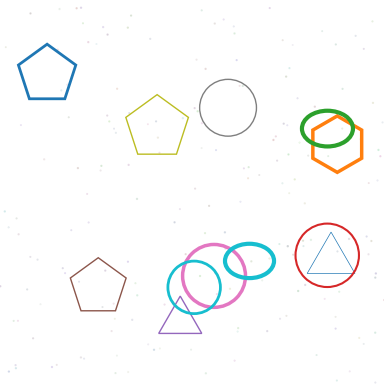[{"shape": "triangle", "thickness": 0.5, "radius": 0.36, "center": [0.86, 0.326]}, {"shape": "pentagon", "thickness": 2, "radius": 0.39, "center": [0.122, 0.807]}, {"shape": "hexagon", "thickness": 2.5, "radius": 0.37, "center": [0.876, 0.626]}, {"shape": "oval", "thickness": 3, "radius": 0.33, "center": [0.851, 0.666]}, {"shape": "circle", "thickness": 1.5, "radius": 0.41, "center": [0.85, 0.337]}, {"shape": "triangle", "thickness": 1, "radius": 0.32, "center": [0.468, 0.166]}, {"shape": "pentagon", "thickness": 1, "radius": 0.38, "center": [0.255, 0.254]}, {"shape": "circle", "thickness": 2.5, "radius": 0.41, "center": [0.556, 0.283]}, {"shape": "circle", "thickness": 1, "radius": 0.37, "center": [0.592, 0.72]}, {"shape": "pentagon", "thickness": 1, "radius": 0.43, "center": [0.408, 0.669]}, {"shape": "oval", "thickness": 3, "radius": 0.32, "center": [0.648, 0.322]}, {"shape": "circle", "thickness": 2, "radius": 0.34, "center": [0.504, 0.254]}]